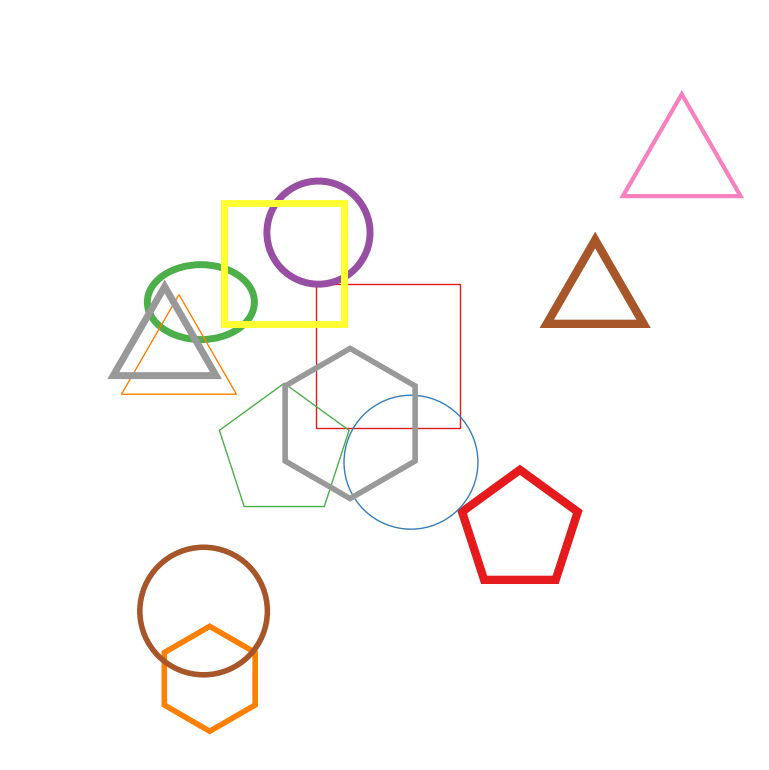[{"shape": "pentagon", "thickness": 3, "radius": 0.4, "center": [0.675, 0.311]}, {"shape": "square", "thickness": 0.5, "radius": 0.47, "center": [0.503, 0.537]}, {"shape": "circle", "thickness": 0.5, "radius": 0.43, "center": [0.534, 0.4]}, {"shape": "pentagon", "thickness": 0.5, "radius": 0.44, "center": [0.369, 0.414]}, {"shape": "oval", "thickness": 2.5, "radius": 0.35, "center": [0.261, 0.608]}, {"shape": "circle", "thickness": 2.5, "radius": 0.33, "center": [0.414, 0.698]}, {"shape": "hexagon", "thickness": 2, "radius": 0.34, "center": [0.272, 0.118]}, {"shape": "triangle", "thickness": 0.5, "radius": 0.43, "center": [0.232, 0.531]}, {"shape": "square", "thickness": 2.5, "radius": 0.39, "center": [0.369, 0.658]}, {"shape": "triangle", "thickness": 3, "radius": 0.36, "center": [0.773, 0.616]}, {"shape": "circle", "thickness": 2, "radius": 0.41, "center": [0.264, 0.206]}, {"shape": "triangle", "thickness": 1.5, "radius": 0.44, "center": [0.885, 0.789]}, {"shape": "hexagon", "thickness": 2, "radius": 0.49, "center": [0.455, 0.45]}, {"shape": "triangle", "thickness": 2.5, "radius": 0.39, "center": [0.214, 0.551]}]